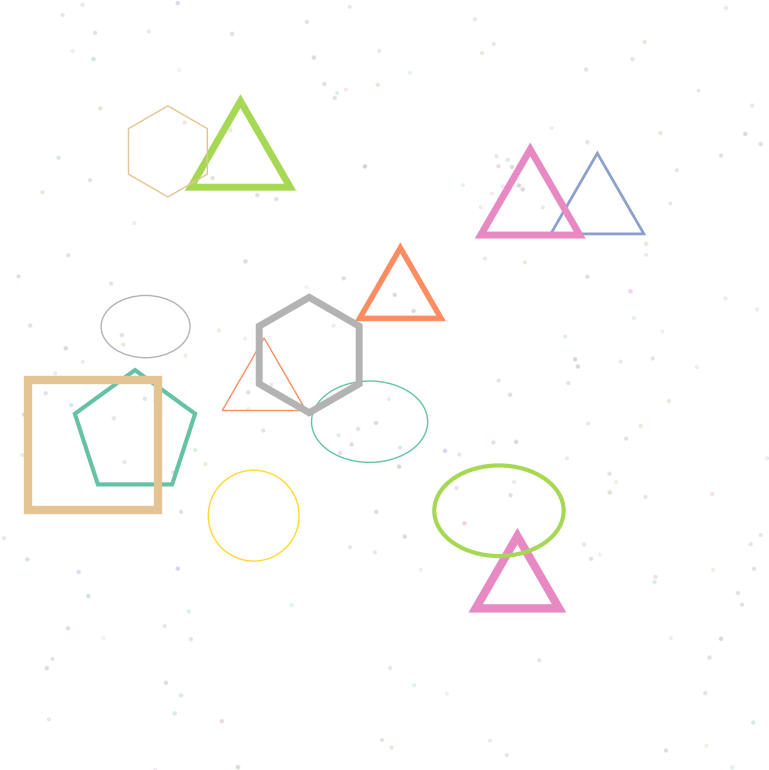[{"shape": "pentagon", "thickness": 1.5, "radius": 0.41, "center": [0.175, 0.437]}, {"shape": "oval", "thickness": 0.5, "radius": 0.38, "center": [0.48, 0.452]}, {"shape": "triangle", "thickness": 0.5, "radius": 0.31, "center": [0.343, 0.498]}, {"shape": "triangle", "thickness": 2, "radius": 0.31, "center": [0.52, 0.617]}, {"shape": "triangle", "thickness": 1, "radius": 0.35, "center": [0.776, 0.731]}, {"shape": "triangle", "thickness": 3, "radius": 0.31, "center": [0.672, 0.241]}, {"shape": "triangle", "thickness": 2.5, "radius": 0.37, "center": [0.689, 0.732]}, {"shape": "triangle", "thickness": 2.5, "radius": 0.37, "center": [0.312, 0.794]}, {"shape": "oval", "thickness": 1.5, "radius": 0.42, "center": [0.648, 0.337]}, {"shape": "circle", "thickness": 0.5, "radius": 0.29, "center": [0.329, 0.33]}, {"shape": "hexagon", "thickness": 0.5, "radius": 0.3, "center": [0.218, 0.803]}, {"shape": "square", "thickness": 3, "radius": 0.42, "center": [0.12, 0.422]}, {"shape": "hexagon", "thickness": 2.5, "radius": 0.37, "center": [0.402, 0.539]}, {"shape": "oval", "thickness": 0.5, "radius": 0.29, "center": [0.189, 0.576]}]